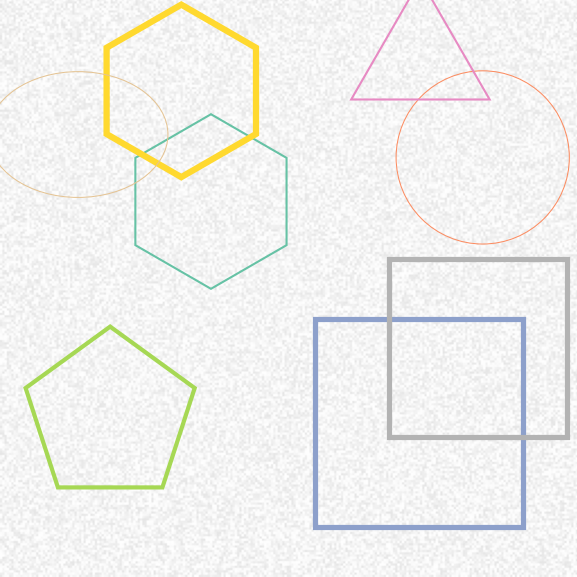[{"shape": "hexagon", "thickness": 1, "radius": 0.76, "center": [0.365, 0.65]}, {"shape": "circle", "thickness": 0.5, "radius": 0.75, "center": [0.836, 0.727]}, {"shape": "square", "thickness": 2.5, "radius": 0.9, "center": [0.726, 0.267]}, {"shape": "triangle", "thickness": 1, "radius": 0.69, "center": [0.728, 0.896]}, {"shape": "pentagon", "thickness": 2, "radius": 0.77, "center": [0.191, 0.28]}, {"shape": "hexagon", "thickness": 3, "radius": 0.75, "center": [0.314, 0.842]}, {"shape": "oval", "thickness": 0.5, "radius": 0.78, "center": [0.135, 0.766]}, {"shape": "square", "thickness": 2.5, "radius": 0.77, "center": [0.828, 0.397]}]